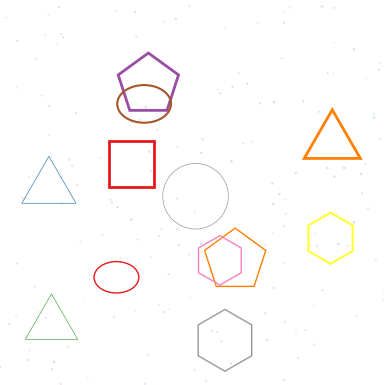[{"shape": "oval", "thickness": 1, "radius": 0.29, "center": [0.302, 0.28]}, {"shape": "square", "thickness": 2, "radius": 0.3, "center": [0.342, 0.574]}, {"shape": "triangle", "thickness": 0.5, "radius": 0.41, "center": [0.127, 0.513]}, {"shape": "triangle", "thickness": 0.5, "radius": 0.39, "center": [0.134, 0.158]}, {"shape": "pentagon", "thickness": 2, "radius": 0.41, "center": [0.385, 0.78]}, {"shape": "triangle", "thickness": 2, "radius": 0.42, "center": [0.863, 0.631]}, {"shape": "pentagon", "thickness": 1, "radius": 0.42, "center": [0.611, 0.324]}, {"shape": "hexagon", "thickness": 1.5, "radius": 0.33, "center": [0.858, 0.381]}, {"shape": "oval", "thickness": 1.5, "radius": 0.35, "center": [0.374, 0.73]}, {"shape": "hexagon", "thickness": 1, "radius": 0.32, "center": [0.571, 0.324]}, {"shape": "hexagon", "thickness": 1, "radius": 0.4, "center": [0.584, 0.116]}, {"shape": "circle", "thickness": 0.5, "radius": 0.43, "center": [0.508, 0.49]}]